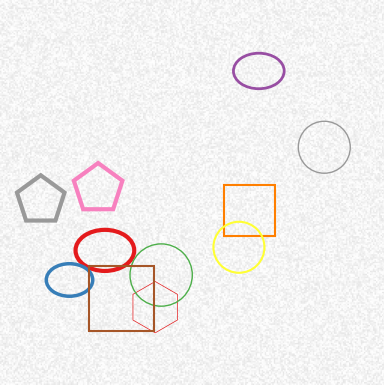[{"shape": "oval", "thickness": 3, "radius": 0.38, "center": [0.272, 0.35]}, {"shape": "hexagon", "thickness": 0.5, "radius": 0.33, "center": [0.403, 0.202]}, {"shape": "oval", "thickness": 2.5, "radius": 0.3, "center": [0.181, 0.273]}, {"shape": "circle", "thickness": 1, "radius": 0.4, "center": [0.419, 0.286]}, {"shape": "oval", "thickness": 2, "radius": 0.33, "center": [0.672, 0.816]}, {"shape": "square", "thickness": 1.5, "radius": 0.33, "center": [0.648, 0.454]}, {"shape": "circle", "thickness": 1.5, "radius": 0.33, "center": [0.621, 0.358]}, {"shape": "square", "thickness": 1.5, "radius": 0.43, "center": [0.316, 0.224]}, {"shape": "pentagon", "thickness": 3, "radius": 0.33, "center": [0.255, 0.51]}, {"shape": "pentagon", "thickness": 3, "radius": 0.32, "center": [0.106, 0.48]}, {"shape": "circle", "thickness": 1, "radius": 0.34, "center": [0.842, 0.618]}]